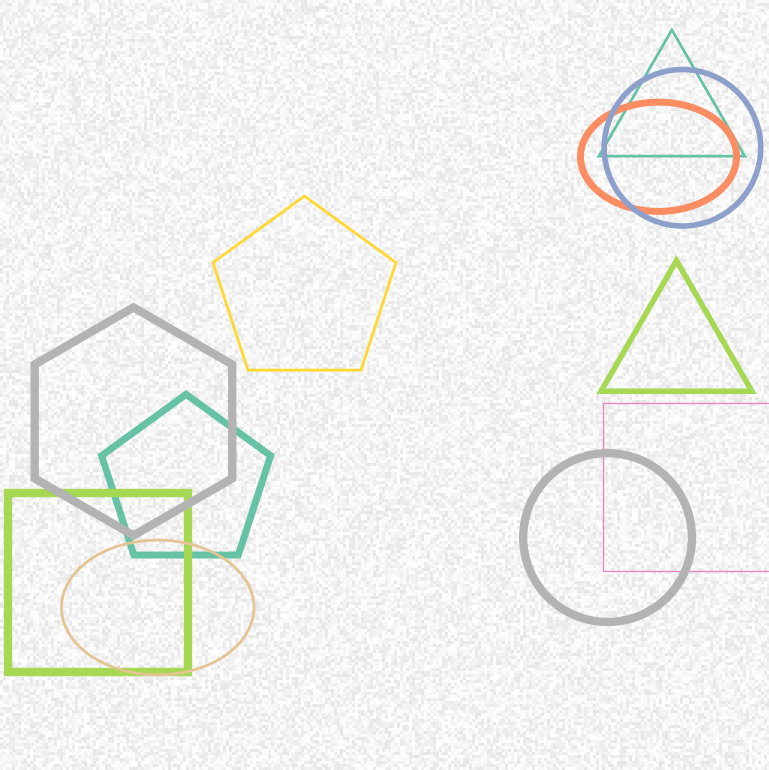[{"shape": "triangle", "thickness": 1, "radius": 0.55, "center": [0.873, 0.852]}, {"shape": "pentagon", "thickness": 2.5, "radius": 0.58, "center": [0.242, 0.373]}, {"shape": "oval", "thickness": 2.5, "radius": 0.51, "center": [0.855, 0.796]}, {"shape": "circle", "thickness": 2, "radius": 0.51, "center": [0.886, 0.808]}, {"shape": "square", "thickness": 0.5, "radius": 0.55, "center": [0.893, 0.368]}, {"shape": "square", "thickness": 3, "radius": 0.58, "center": [0.127, 0.244]}, {"shape": "triangle", "thickness": 2, "radius": 0.57, "center": [0.879, 0.548]}, {"shape": "pentagon", "thickness": 1, "radius": 0.62, "center": [0.395, 0.62]}, {"shape": "oval", "thickness": 1, "radius": 0.62, "center": [0.205, 0.211]}, {"shape": "circle", "thickness": 3, "radius": 0.55, "center": [0.789, 0.302]}, {"shape": "hexagon", "thickness": 3, "radius": 0.74, "center": [0.173, 0.453]}]